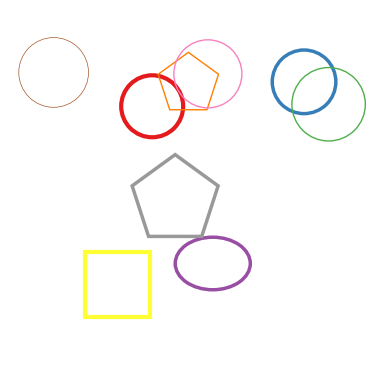[{"shape": "circle", "thickness": 3, "radius": 0.4, "center": [0.395, 0.724]}, {"shape": "circle", "thickness": 2.5, "radius": 0.41, "center": [0.79, 0.787]}, {"shape": "circle", "thickness": 1, "radius": 0.48, "center": [0.854, 0.729]}, {"shape": "oval", "thickness": 2.5, "radius": 0.49, "center": [0.553, 0.316]}, {"shape": "pentagon", "thickness": 1, "radius": 0.41, "center": [0.489, 0.782]}, {"shape": "square", "thickness": 3, "radius": 0.42, "center": [0.304, 0.261]}, {"shape": "circle", "thickness": 0.5, "radius": 0.45, "center": [0.139, 0.812]}, {"shape": "circle", "thickness": 1, "radius": 0.44, "center": [0.54, 0.808]}, {"shape": "pentagon", "thickness": 2.5, "radius": 0.59, "center": [0.455, 0.481]}]